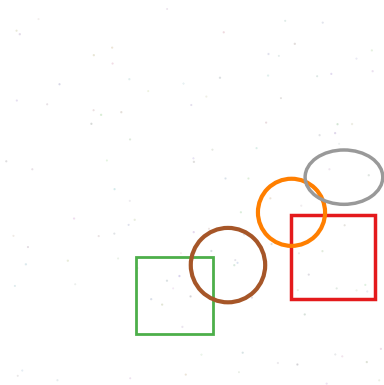[{"shape": "square", "thickness": 2.5, "radius": 0.55, "center": [0.865, 0.333]}, {"shape": "square", "thickness": 2, "radius": 0.5, "center": [0.452, 0.232]}, {"shape": "circle", "thickness": 3, "radius": 0.44, "center": [0.757, 0.449]}, {"shape": "circle", "thickness": 3, "radius": 0.48, "center": [0.592, 0.311]}, {"shape": "oval", "thickness": 2.5, "radius": 0.5, "center": [0.893, 0.54]}]